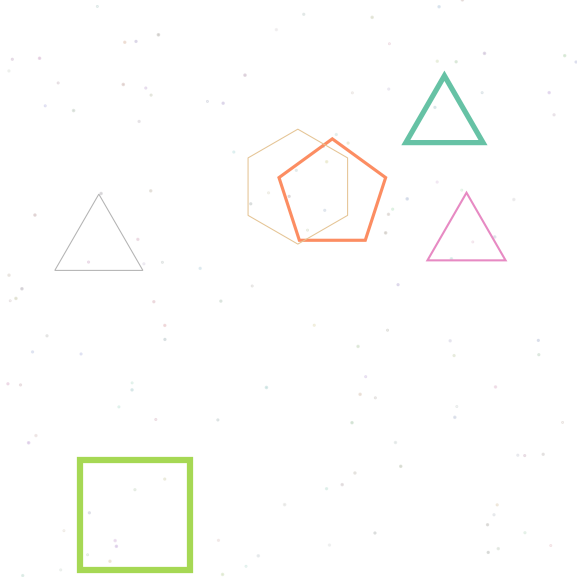[{"shape": "triangle", "thickness": 2.5, "radius": 0.39, "center": [0.77, 0.791]}, {"shape": "pentagon", "thickness": 1.5, "radius": 0.49, "center": [0.575, 0.662]}, {"shape": "triangle", "thickness": 1, "radius": 0.39, "center": [0.808, 0.587]}, {"shape": "square", "thickness": 3, "radius": 0.48, "center": [0.234, 0.107]}, {"shape": "hexagon", "thickness": 0.5, "radius": 0.5, "center": [0.516, 0.676]}, {"shape": "triangle", "thickness": 0.5, "radius": 0.44, "center": [0.171, 0.575]}]